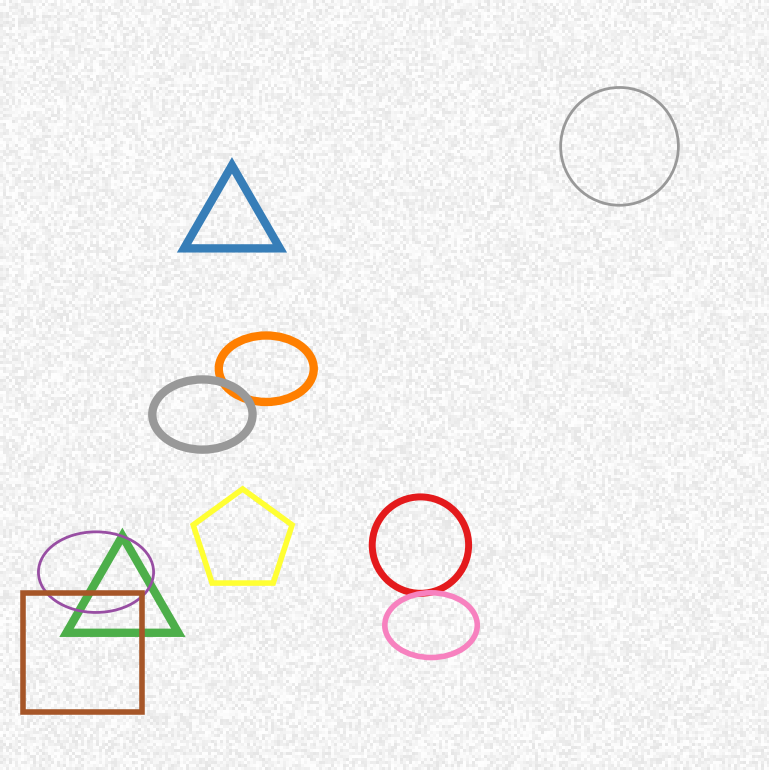[{"shape": "circle", "thickness": 2.5, "radius": 0.31, "center": [0.546, 0.292]}, {"shape": "triangle", "thickness": 3, "radius": 0.36, "center": [0.301, 0.713]}, {"shape": "triangle", "thickness": 3, "radius": 0.42, "center": [0.159, 0.22]}, {"shape": "oval", "thickness": 1, "radius": 0.37, "center": [0.125, 0.257]}, {"shape": "oval", "thickness": 3, "radius": 0.31, "center": [0.346, 0.521]}, {"shape": "pentagon", "thickness": 2, "radius": 0.34, "center": [0.315, 0.297]}, {"shape": "square", "thickness": 2, "radius": 0.39, "center": [0.107, 0.152]}, {"shape": "oval", "thickness": 2, "radius": 0.3, "center": [0.56, 0.188]}, {"shape": "circle", "thickness": 1, "radius": 0.38, "center": [0.805, 0.81]}, {"shape": "oval", "thickness": 3, "radius": 0.33, "center": [0.263, 0.462]}]